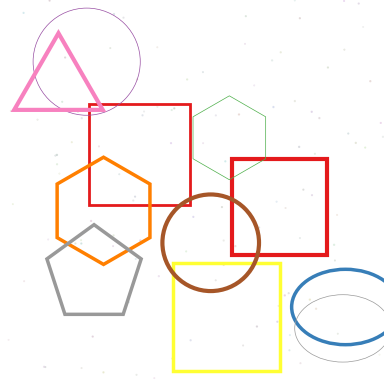[{"shape": "square", "thickness": 2, "radius": 0.65, "center": [0.363, 0.598]}, {"shape": "square", "thickness": 3, "radius": 0.62, "center": [0.726, 0.462]}, {"shape": "oval", "thickness": 2.5, "radius": 0.7, "center": [0.897, 0.203]}, {"shape": "hexagon", "thickness": 0.5, "radius": 0.54, "center": [0.596, 0.642]}, {"shape": "circle", "thickness": 0.5, "radius": 0.7, "center": [0.225, 0.84]}, {"shape": "hexagon", "thickness": 2.5, "radius": 0.7, "center": [0.269, 0.452]}, {"shape": "square", "thickness": 2.5, "radius": 0.7, "center": [0.588, 0.177]}, {"shape": "circle", "thickness": 3, "radius": 0.63, "center": [0.547, 0.369]}, {"shape": "triangle", "thickness": 3, "radius": 0.66, "center": [0.152, 0.781]}, {"shape": "oval", "thickness": 0.5, "radius": 0.63, "center": [0.891, 0.147]}, {"shape": "pentagon", "thickness": 2.5, "radius": 0.64, "center": [0.244, 0.288]}]